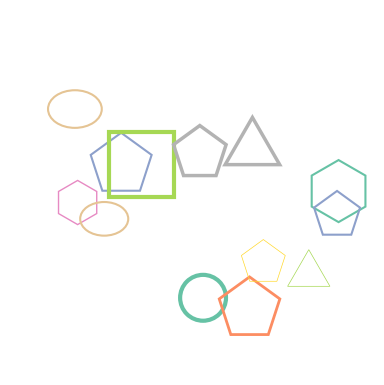[{"shape": "hexagon", "thickness": 1.5, "radius": 0.4, "center": [0.879, 0.504]}, {"shape": "circle", "thickness": 3, "radius": 0.3, "center": [0.527, 0.227]}, {"shape": "pentagon", "thickness": 2, "radius": 0.41, "center": [0.648, 0.198]}, {"shape": "pentagon", "thickness": 1.5, "radius": 0.42, "center": [0.315, 0.572]}, {"shape": "pentagon", "thickness": 1.5, "radius": 0.31, "center": [0.875, 0.441]}, {"shape": "hexagon", "thickness": 1, "radius": 0.29, "center": [0.202, 0.474]}, {"shape": "triangle", "thickness": 0.5, "radius": 0.32, "center": [0.802, 0.288]}, {"shape": "square", "thickness": 3, "radius": 0.43, "center": [0.368, 0.573]}, {"shape": "pentagon", "thickness": 0.5, "radius": 0.3, "center": [0.684, 0.318]}, {"shape": "oval", "thickness": 1.5, "radius": 0.35, "center": [0.195, 0.717]}, {"shape": "oval", "thickness": 1.5, "radius": 0.31, "center": [0.271, 0.432]}, {"shape": "pentagon", "thickness": 2.5, "radius": 0.36, "center": [0.519, 0.602]}, {"shape": "triangle", "thickness": 2.5, "radius": 0.41, "center": [0.656, 0.613]}]